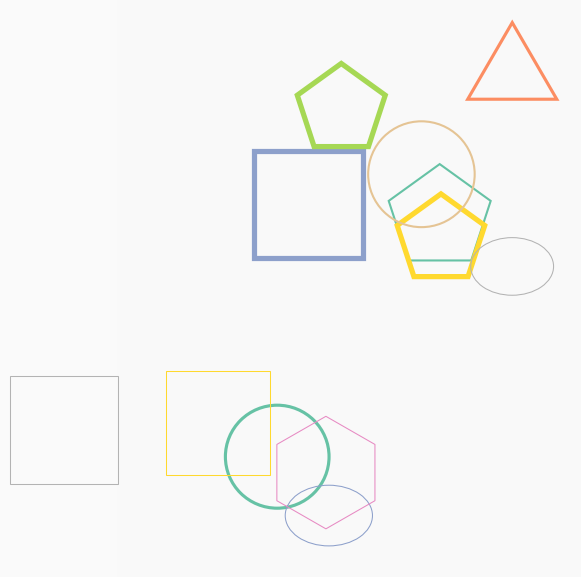[{"shape": "circle", "thickness": 1.5, "radius": 0.45, "center": [0.477, 0.208]}, {"shape": "pentagon", "thickness": 1, "radius": 0.46, "center": [0.756, 0.623]}, {"shape": "triangle", "thickness": 1.5, "radius": 0.44, "center": [0.881, 0.872]}, {"shape": "oval", "thickness": 0.5, "radius": 0.38, "center": [0.566, 0.106]}, {"shape": "square", "thickness": 2.5, "radius": 0.47, "center": [0.531, 0.645]}, {"shape": "hexagon", "thickness": 0.5, "radius": 0.49, "center": [0.561, 0.181]}, {"shape": "pentagon", "thickness": 2.5, "radius": 0.4, "center": [0.587, 0.81]}, {"shape": "pentagon", "thickness": 2.5, "radius": 0.4, "center": [0.759, 0.584]}, {"shape": "square", "thickness": 0.5, "radius": 0.45, "center": [0.375, 0.267]}, {"shape": "circle", "thickness": 1, "radius": 0.46, "center": [0.725, 0.697]}, {"shape": "square", "thickness": 0.5, "radius": 0.47, "center": [0.11, 0.255]}, {"shape": "oval", "thickness": 0.5, "radius": 0.36, "center": [0.881, 0.538]}]